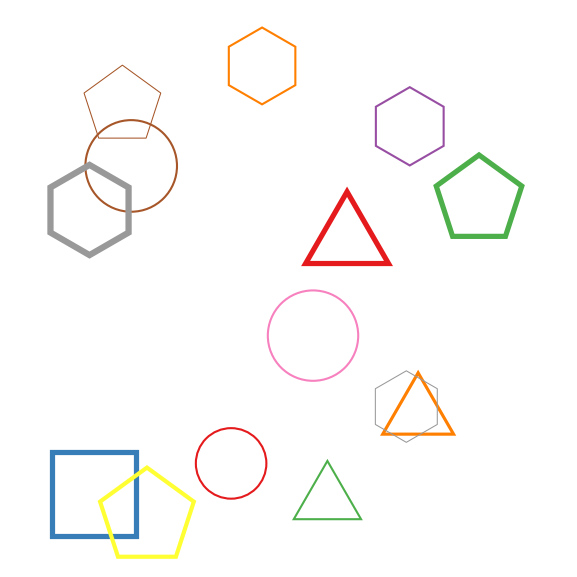[{"shape": "triangle", "thickness": 2.5, "radius": 0.41, "center": [0.601, 0.584]}, {"shape": "circle", "thickness": 1, "radius": 0.31, "center": [0.4, 0.197]}, {"shape": "square", "thickness": 2.5, "radius": 0.36, "center": [0.163, 0.143]}, {"shape": "pentagon", "thickness": 2.5, "radius": 0.39, "center": [0.829, 0.653]}, {"shape": "triangle", "thickness": 1, "radius": 0.34, "center": [0.567, 0.134]}, {"shape": "hexagon", "thickness": 1, "radius": 0.34, "center": [0.71, 0.78]}, {"shape": "hexagon", "thickness": 1, "radius": 0.33, "center": [0.454, 0.885]}, {"shape": "triangle", "thickness": 1.5, "radius": 0.35, "center": [0.724, 0.283]}, {"shape": "pentagon", "thickness": 2, "radius": 0.43, "center": [0.254, 0.104]}, {"shape": "circle", "thickness": 1, "radius": 0.4, "center": [0.227, 0.712]}, {"shape": "pentagon", "thickness": 0.5, "radius": 0.35, "center": [0.212, 0.816]}, {"shape": "circle", "thickness": 1, "radius": 0.39, "center": [0.542, 0.418]}, {"shape": "hexagon", "thickness": 3, "radius": 0.39, "center": [0.155, 0.636]}, {"shape": "hexagon", "thickness": 0.5, "radius": 0.31, "center": [0.704, 0.295]}]